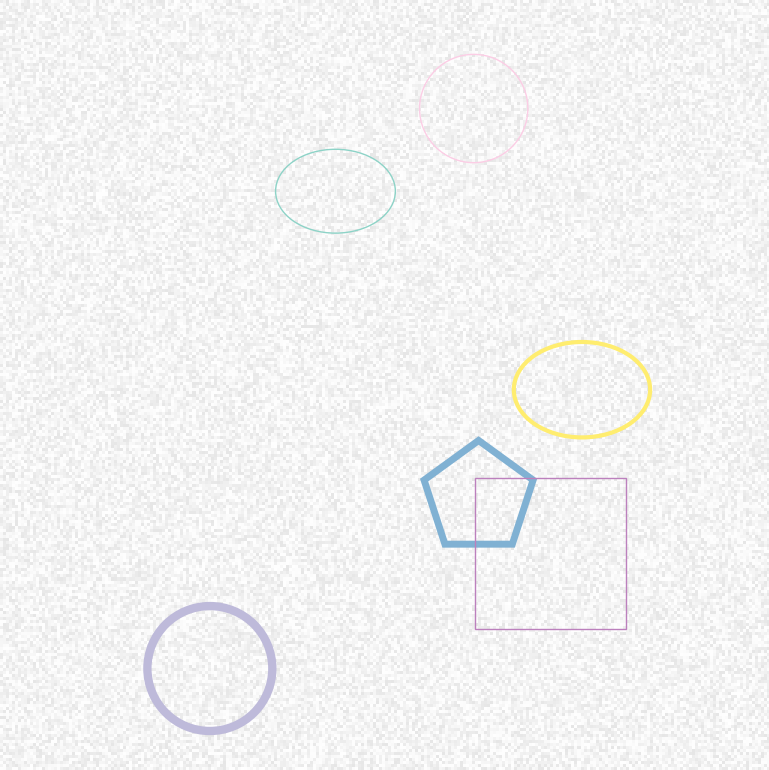[{"shape": "oval", "thickness": 0.5, "radius": 0.39, "center": [0.436, 0.752]}, {"shape": "circle", "thickness": 3, "radius": 0.41, "center": [0.273, 0.132]}, {"shape": "pentagon", "thickness": 2.5, "radius": 0.37, "center": [0.622, 0.354]}, {"shape": "circle", "thickness": 0.5, "radius": 0.35, "center": [0.615, 0.859]}, {"shape": "square", "thickness": 0.5, "radius": 0.49, "center": [0.715, 0.281]}, {"shape": "oval", "thickness": 1.5, "radius": 0.44, "center": [0.756, 0.494]}]